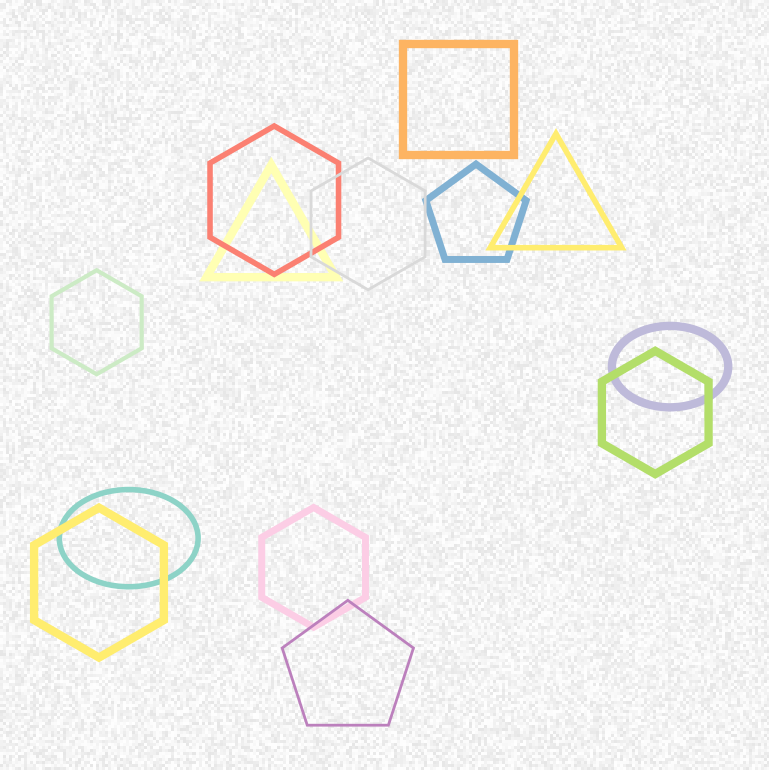[{"shape": "oval", "thickness": 2, "radius": 0.45, "center": [0.167, 0.301]}, {"shape": "triangle", "thickness": 3, "radius": 0.49, "center": [0.352, 0.689]}, {"shape": "oval", "thickness": 3, "radius": 0.38, "center": [0.87, 0.524]}, {"shape": "hexagon", "thickness": 2, "radius": 0.48, "center": [0.356, 0.74]}, {"shape": "pentagon", "thickness": 2.5, "radius": 0.34, "center": [0.618, 0.718]}, {"shape": "square", "thickness": 3, "radius": 0.36, "center": [0.596, 0.87]}, {"shape": "hexagon", "thickness": 3, "radius": 0.4, "center": [0.851, 0.464]}, {"shape": "hexagon", "thickness": 2.5, "radius": 0.39, "center": [0.407, 0.263]}, {"shape": "hexagon", "thickness": 1, "radius": 0.43, "center": [0.478, 0.709]}, {"shape": "pentagon", "thickness": 1, "radius": 0.45, "center": [0.452, 0.131]}, {"shape": "hexagon", "thickness": 1.5, "radius": 0.34, "center": [0.126, 0.581]}, {"shape": "hexagon", "thickness": 3, "radius": 0.49, "center": [0.129, 0.243]}, {"shape": "triangle", "thickness": 2, "radius": 0.49, "center": [0.722, 0.728]}]